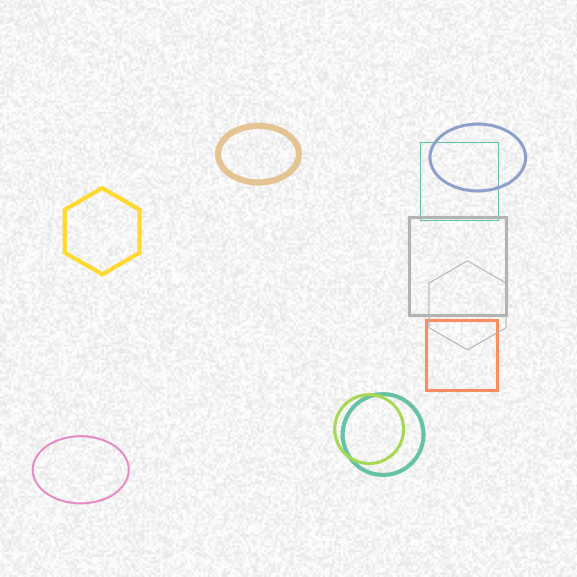[{"shape": "circle", "thickness": 2, "radius": 0.35, "center": [0.663, 0.247]}, {"shape": "square", "thickness": 0.5, "radius": 0.34, "center": [0.795, 0.686]}, {"shape": "square", "thickness": 1.5, "radius": 0.3, "center": [0.799, 0.384]}, {"shape": "oval", "thickness": 1.5, "radius": 0.41, "center": [0.827, 0.726]}, {"shape": "oval", "thickness": 1, "radius": 0.42, "center": [0.14, 0.186]}, {"shape": "circle", "thickness": 1.5, "radius": 0.3, "center": [0.639, 0.256]}, {"shape": "hexagon", "thickness": 2, "radius": 0.37, "center": [0.177, 0.599]}, {"shape": "oval", "thickness": 3, "radius": 0.35, "center": [0.448, 0.732]}, {"shape": "square", "thickness": 1.5, "radius": 0.42, "center": [0.792, 0.539]}, {"shape": "hexagon", "thickness": 0.5, "radius": 0.39, "center": [0.81, 0.47]}]